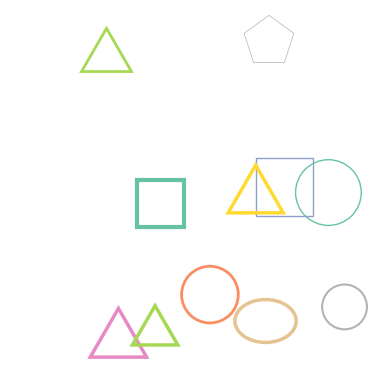[{"shape": "circle", "thickness": 1, "radius": 0.43, "center": [0.853, 0.5]}, {"shape": "square", "thickness": 3, "radius": 0.3, "center": [0.417, 0.471]}, {"shape": "circle", "thickness": 2, "radius": 0.37, "center": [0.545, 0.235]}, {"shape": "square", "thickness": 1, "radius": 0.37, "center": [0.739, 0.514]}, {"shape": "triangle", "thickness": 2.5, "radius": 0.42, "center": [0.308, 0.115]}, {"shape": "triangle", "thickness": 2.5, "radius": 0.34, "center": [0.403, 0.138]}, {"shape": "triangle", "thickness": 2, "radius": 0.37, "center": [0.277, 0.852]}, {"shape": "triangle", "thickness": 2.5, "radius": 0.41, "center": [0.664, 0.488]}, {"shape": "oval", "thickness": 2.5, "radius": 0.4, "center": [0.69, 0.166]}, {"shape": "pentagon", "thickness": 0.5, "radius": 0.34, "center": [0.699, 0.892]}, {"shape": "circle", "thickness": 1.5, "radius": 0.29, "center": [0.895, 0.203]}]